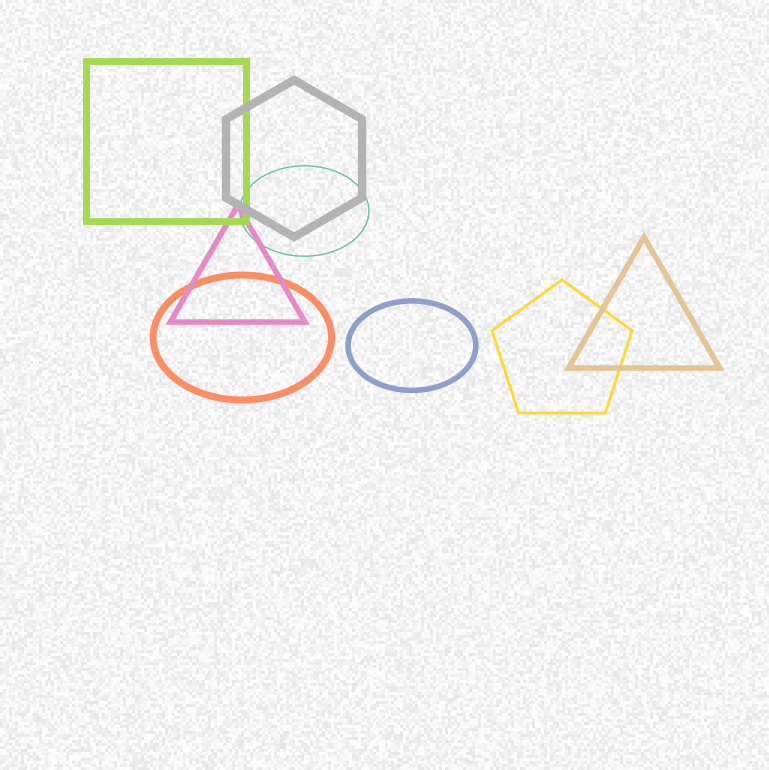[{"shape": "oval", "thickness": 0.5, "radius": 0.42, "center": [0.395, 0.726]}, {"shape": "oval", "thickness": 2.5, "radius": 0.58, "center": [0.315, 0.562]}, {"shape": "oval", "thickness": 2, "radius": 0.41, "center": [0.535, 0.551]}, {"shape": "triangle", "thickness": 2, "radius": 0.5, "center": [0.309, 0.632]}, {"shape": "square", "thickness": 2.5, "radius": 0.52, "center": [0.216, 0.817]}, {"shape": "pentagon", "thickness": 1, "radius": 0.48, "center": [0.73, 0.541]}, {"shape": "triangle", "thickness": 2, "radius": 0.57, "center": [0.836, 0.579]}, {"shape": "hexagon", "thickness": 3, "radius": 0.51, "center": [0.382, 0.794]}]